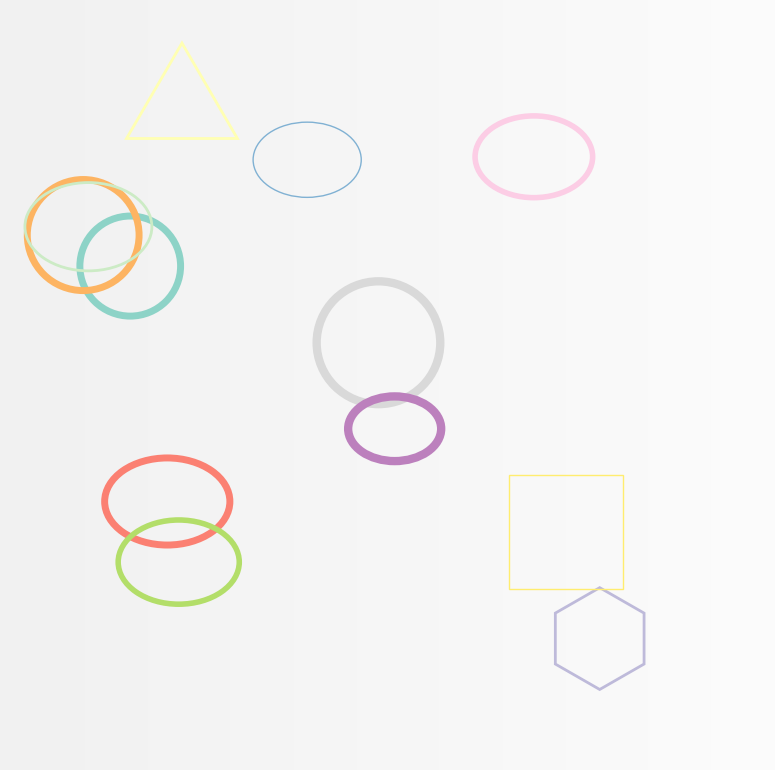[{"shape": "circle", "thickness": 2.5, "radius": 0.32, "center": [0.168, 0.654]}, {"shape": "triangle", "thickness": 1, "radius": 0.41, "center": [0.235, 0.861]}, {"shape": "hexagon", "thickness": 1, "radius": 0.33, "center": [0.774, 0.171]}, {"shape": "oval", "thickness": 2.5, "radius": 0.4, "center": [0.216, 0.349]}, {"shape": "oval", "thickness": 0.5, "radius": 0.35, "center": [0.396, 0.793]}, {"shape": "circle", "thickness": 2.5, "radius": 0.36, "center": [0.107, 0.695]}, {"shape": "oval", "thickness": 2, "radius": 0.39, "center": [0.231, 0.27]}, {"shape": "oval", "thickness": 2, "radius": 0.38, "center": [0.689, 0.796]}, {"shape": "circle", "thickness": 3, "radius": 0.4, "center": [0.488, 0.555]}, {"shape": "oval", "thickness": 3, "radius": 0.3, "center": [0.509, 0.443]}, {"shape": "oval", "thickness": 1, "radius": 0.41, "center": [0.114, 0.706]}, {"shape": "square", "thickness": 0.5, "radius": 0.37, "center": [0.73, 0.309]}]